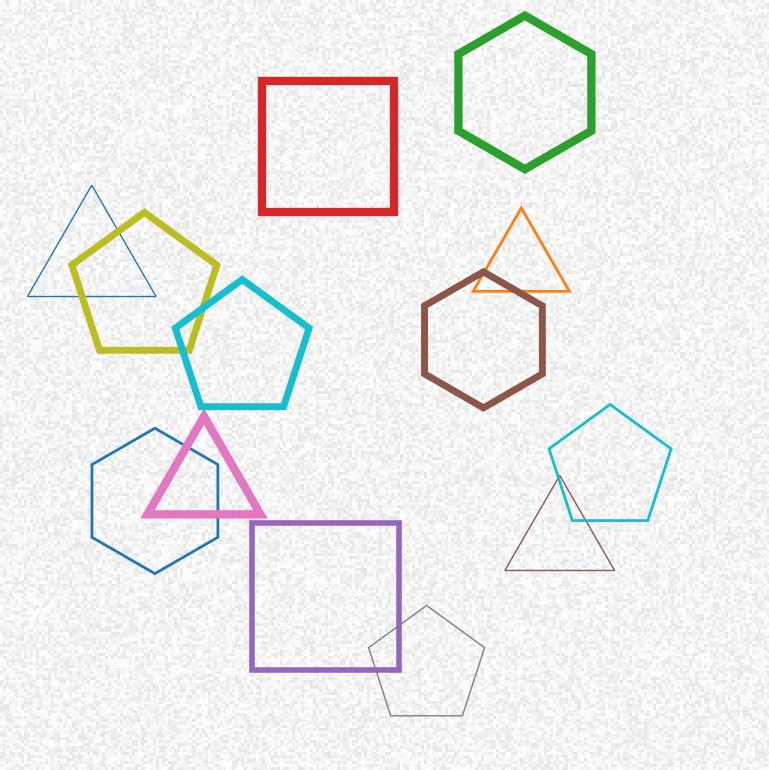[{"shape": "hexagon", "thickness": 1, "radius": 0.47, "center": [0.201, 0.349]}, {"shape": "triangle", "thickness": 0.5, "radius": 0.48, "center": [0.119, 0.663]}, {"shape": "triangle", "thickness": 1, "radius": 0.36, "center": [0.677, 0.658]}, {"shape": "hexagon", "thickness": 3, "radius": 0.5, "center": [0.682, 0.88]}, {"shape": "square", "thickness": 3, "radius": 0.43, "center": [0.426, 0.81]}, {"shape": "square", "thickness": 2, "radius": 0.48, "center": [0.423, 0.225]}, {"shape": "hexagon", "thickness": 2.5, "radius": 0.44, "center": [0.628, 0.559]}, {"shape": "triangle", "thickness": 0.5, "radius": 0.41, "center": [0.727, 0.3]}, {"shape": "triangle", "thickness": 3, "radius": 0.42, "center": [0.265, 0.374]}, {"shape": "pentagon", "thickness": 0.5, "radius": 0.4, "center": [0.554, 0.134]}, {"shape": "pentagon", "thickness": 2.5, "radius": 0.49, "center": [0.187, 0.625]}, {"shape": "pentagon", "thickness": 2.5, "radius": 0.46, "center": [0.315, 0.546]}, {"shape": "pentagon", "thickness": 1, "radius": 0.42, "center": [0.792, 0.391]}]